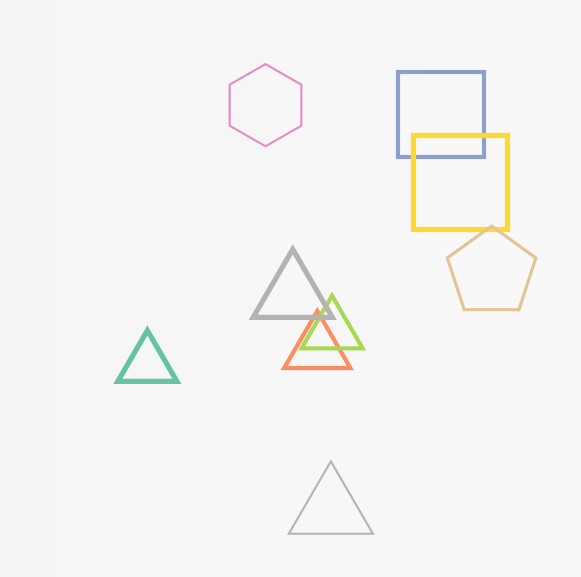[{"shape": "triangle", "thickness": 2.5, "radius": 0.29, "center": [0.254, 0.368]}, {"shape": "triangle", "thickness": 2, "radius": 0.33, "center": [0.546, 0.395]}, {"shape": "square", "thickness": 2, "radius": 0.37, "center": [0.759, 0.801]}, {"shape": "hexagon", "thickness": 1, "radius": 0.36, "center": [0.457, 0.817]}, {"shape": "triangle", "thickness": 2, "radius": 0.3, "center": [0.571, 0.426]}, {"shape": "square", "thickness": 2.5, "radius": 0.41, "center": [0.791, 0.684]}, {"shape": "pentagon", "thickness": 1.5, "radius": 0.4, "center": [0.846, 0.528]}, {"shape": "triangle", "thickness": 2.5, "radius": 0.39, "center": [0.504, 0.489]}, {"shape": "triangle", "thickness": 1, "radius": 0.42, "center": [0.569, 0.117]}]